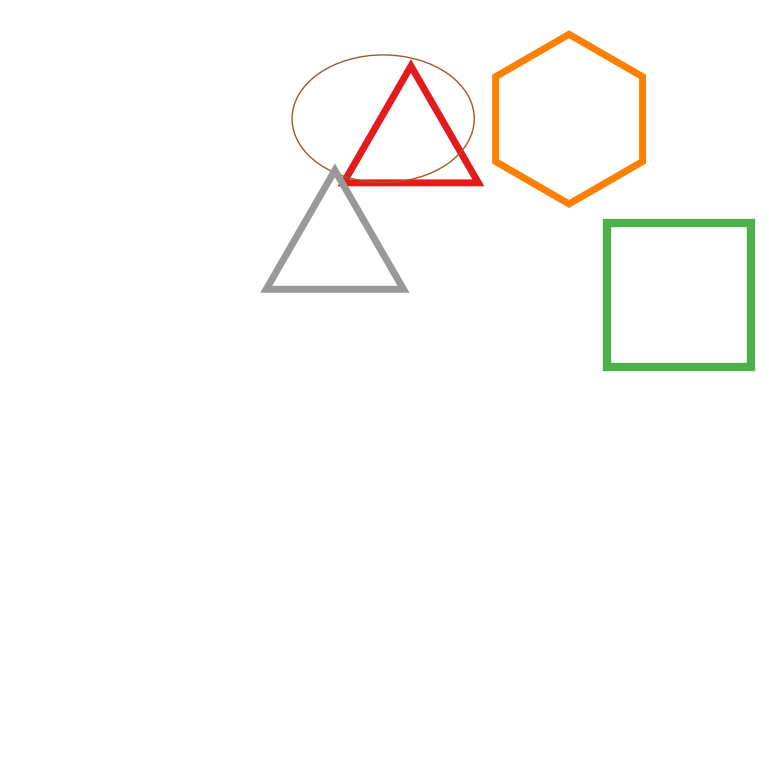[{"shape": "triangle", "thickness": 2.5, "radius": 0.51, "center": [0.534, 0.813]}, {"shape": "square", "thickness": 3, "radius": 0.47, "center": [0.882, 0.617]}, {"shape": "hexagon", "thickness": 2.5, "radius": 0.55, "center": [0.739, 0.845]}, {"shape": "oval", "thickness": 0.5, "radius": 0.59, "center": [0.498, 0.846]}, {"shape": "triangle", "thickness": 2.5, "radius": 0.51, "center": [0.435, 0.676]}]